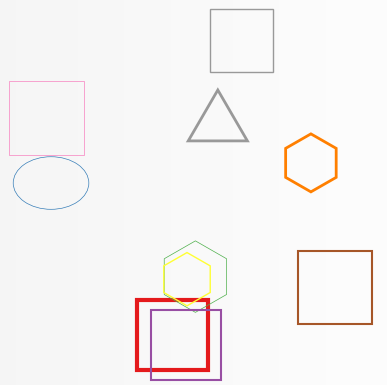[{"shape": "square", "thickness": 3, "radius": 0.46, "center": [0.446, 0.13]}, {"shape": "oval", "thickness": 0.5, "radius": 0.49, "center": [0.132, 0.525]}, {"shape": "hexagon", "thickness": 0.5, "radius": 0.46, "center": [0.504, 0.281]}, {"shape": "square", "thickness": 1.5, "radius": 0.45, "center": [0.48, 0.104]}, {"shape": "hexagon", "thickness": 2, "radius": 0.38, "center": [0.802, 0.577]}, {"shape": "hexagon", "thickness": 1, "radius": 0.35, "center": [0.483, 0.275]}, {"shape": "square", "thickness": 1.5, "radius": 0.48, "center": [0.864, 0.254]}, {"shape": "square", "thickness": 0.5, "radius": 0.48, "center": [0.119, 0.693]}, {"shape": "square", "thickness": 1, "radius": 0.41, "center": [0.623, 0.895]}, {"shape": "triangle", "thickness": 2, "radius": 0.44, "center": [0.562, 0.678]}]